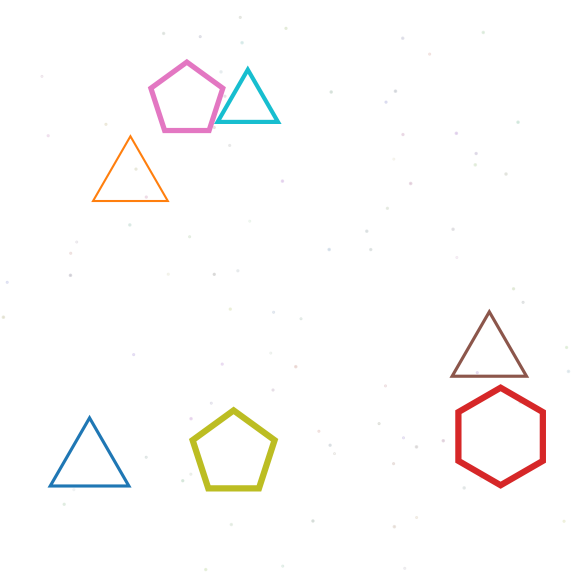[{"shape": "triangle", "thickness": 1.5, "radius": 0.39, "center": [0.155, 0.197]}, {"shape": "triangle", "thickness": 1, "radius": 0.37, "center": [0.226, 0.688]}, {"shape": "hexagon", "thickness": 3, "radius": 0.42, "center": [0.867, 0.243]}, {"shape": "triangle", "thickness": 1.5, "radius": 0.37, "center": [0.847, 0.385]}, {"shape": "pentagon", "thickness": 2.5, "radius": 0.33, "center": [0.324, 0.826]}, {"shape": "pentagon", "thickness": 3, "radius": 0.37, "center": [0.405, 0.214]}, {"shape": "triangle", "thickness": 2, "radius": 0.3, "center": [0.429, 0.818]}]